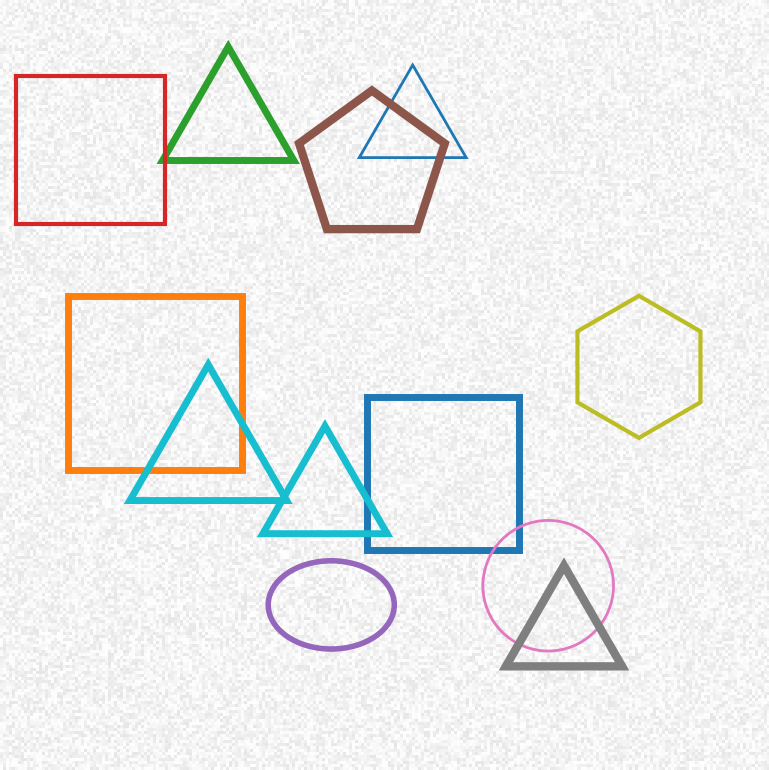[{"shape": "triangle", "thickness": 1, "radius": 0.4, "center": [0.536, 0.835]}, {"shape": "square", "thickness": 2.5, "radius": 0.49, "center": [0.576, 0.385]}, {"shape": "square", "thickness": 2.5, "radius": 0.57, "center": [0.202, 0.503]}, {"shape": "triangle", "thickness": 2.5, "radius": 0.49, "center": [0.296, 0.841]}, {"shape": "square", "thickness": 1.5, "radius": 0.48, "center": [0.118, 0.805]}, {"shape": "oval", "thickness": 2, "radius": 0.41, "center": [0.43, 0.214]}, {"shape": "pentagon", "thickness": 3, "radius": 0.5, "center": [0.483, 0.783]}, {"shape": "circle", "thickness": 1, "radius": 0.42, "center": [0.712, 0.239]}, {"shape": "triangle", "thickness": 3, "radius": 0.44, "center": [0.732, 0.178]}, {"shape": "hexagon", "thickness": 1.5, "radius": 0.46, "center": [0.83, 0.524]}, {"shape": "triangle", "thickness": 2.5, "radius": 0.47, "center": [0.422, 0.353]}, {"shape": "triangle", "thickness": 2.5, "radius": 0.59, "center": [0.27, 0.409]}]